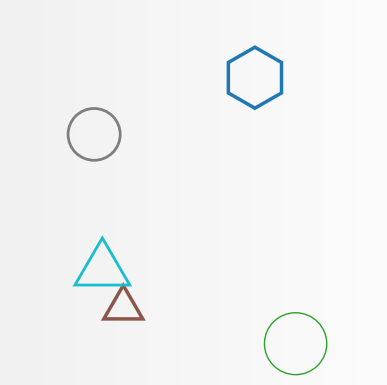[{"shape": "hexagon", "thickness": 2.5, "radius": 0.4, "center": [0.658, 0.798]}, {"shape": "circle", "thickness": 1, "radius": 0.4, "center": [0.763, 0.107]}, {"shape": "triangle", "thickness": 2.5, "radius": 0.29, "center": [0.318, 0.201]}, {"shape": "circle", "thickness": 2, "radius": 0.34, "center": [0.243, 0.651]}, {"shape": "triangle", "thickness": 2, "radius": 0.41, "center": [0.264, 0.3]}]